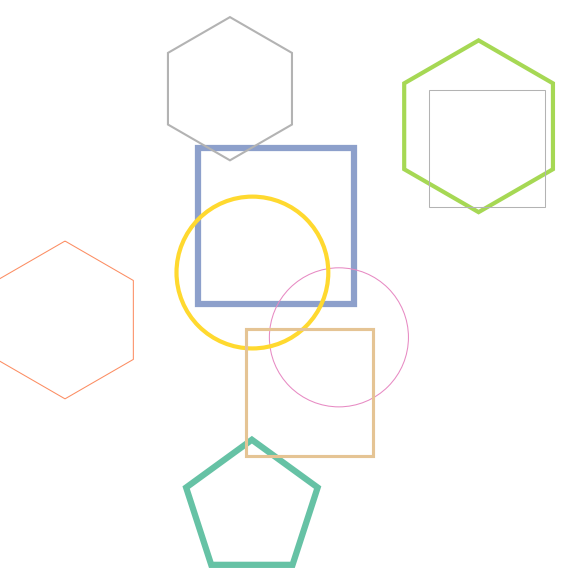[{"shape": "pentagon", "thickness": 3, "radius": 0.6, "center": [0.436, 0.118]}, {"shape": "hexagon", "thickness": 0.5, "radius": 0.68, "center": [0.113, 0.445]}, {"shape": "square", "thickness": 3, "radius": 0.67, "center": [0.478, 0.608]}, {"shape": "circle", "thickness": 0.5, "radius": 0.6, "center": [0.587, 0.415]}, {"shape": "hexagon", "thickness": 2, "radius": 0.74, "center": [0.829, 0.78]}, {"shape": "circle", "thickness": 2, "radius": 0.66, "center": [0.437, 0.527]}, {"shape": "square", "thickness": 1.5, "radius": 0.55, "center": [0.536, 0.319]}, {"shape": "hexagon", "thickness": 1, "radius": 0.62, "center": [0.398, 0.846]}, {"shape": "square", "thickness": 0.5, "radius": 0.5, "center": [0.844, 0.742]}]